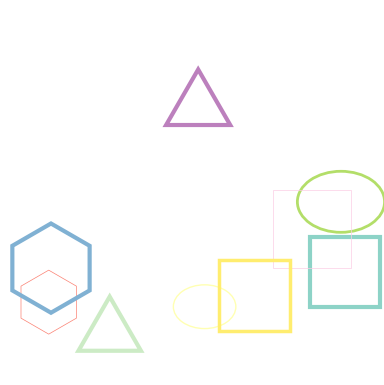[{"shape": "square", "thickness": 3, "radius": 0.46, "center": [0.896, 0.294]}, {"shape": "oval", "thickness": 1, "radius": 0.41, "center": [0.531, 0.203]}, {"shape": "hexagon", "thickness": 0.5, "radius": 0.42, "center": [0.127, 0.215]}, {"shape": "hexagon", "thickness": 3, "radius": 0.58, "center": [0.132, 0.304]}, {"shape": "oval", "thickness": 2, "radius": 0.57, "center": [0.886, 0.476]}, {"shape": "square", "thickness": 0.5, "radius": 0.51, "center": [0.81, 0.405]}, {"shape": "triangle", "thickness": 3, "radius": 0.48, "center": [0.515, 0.723]}, {"shape": "triangle", "thickness": 3, "radius": 0.47, "center": [0.285, 0.136]}, {"shape": "square", "thickness": 2.5, "radius": 0.46, "center": [0.661, 0.232]}]